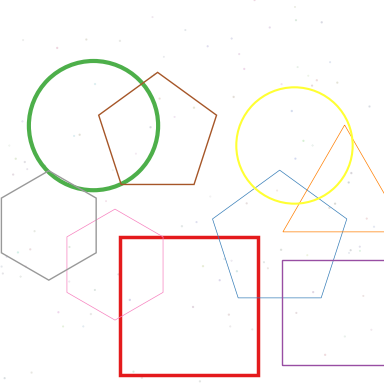[{"shape": "square", "thickness": 2.5, "radius": 0.89, "center": [0.492, 0.205]}, {"shape": "pentagon", "thickness": 0.5, "radius": 0.92, "center": [0.726, 0.375]}, {"shape": "circle", "thickness": 3, "radius": 0.84, "center": [0.243, 0.674]}, {"shape": "square", "thickness": 1, "radius": 0.68, "center": [0.868, 0.188]}, {"shape": "triangle", "thickness": 0.5, "radius": 0.93, "center": [0.895, 0.49]}, {"shape": "circle", "thickness": 1.5, "radius": 0.76, "center": [0.765, 0.622]}, {"shape": "pentagon", "thickness": 1, "radius": 0.8, "center": [0.409, 0.651]}, {"shape": "hexagon", "thickness": 0.5, "radius": 0.72, "center": [0.299, 0.313]}, {"shape": "hexagon", "thickness": 1, "radius": 0.71, "center": [0.127, 0.414]}]